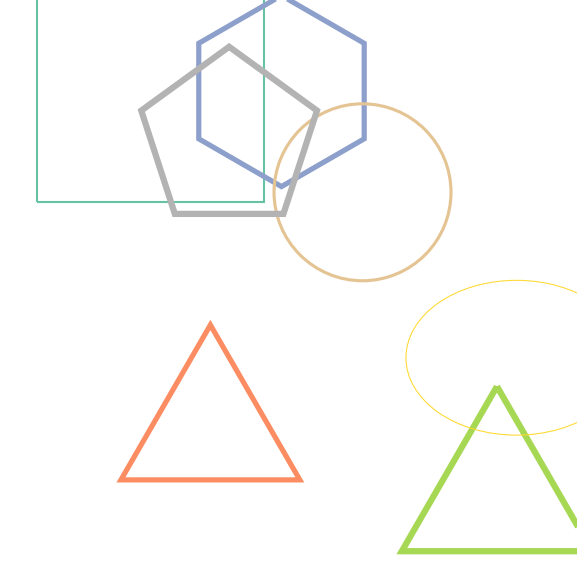[{"shape": "square", "thickness": 1, "radius": 0.98, "center": [0.261, 0.845]}, {"shape": "triangle", "thickness": 2.5, "radius": 0.89, "center": [0.364, 0.258]}, {"shape": "hexagon", "thickness": 2.5, "radius": 0.83, "center": [0.487, 0.841]}, {"shape": "triangle", "thickness": 3, "radius": 0.95, "center": [0.861, 0.14]}, {"shape": "oval", "thickness": 0.5, "radius": 0.96, "center": [0.894, 0.38]}, {"shape": "circle", "thickness": 1.5, "radius": 0.77, "center": [0.628, 0.666]}, {"shape": "pentagon", "thickness": 3, "radius": 0.8, "center": [0.397, 0.758]}]